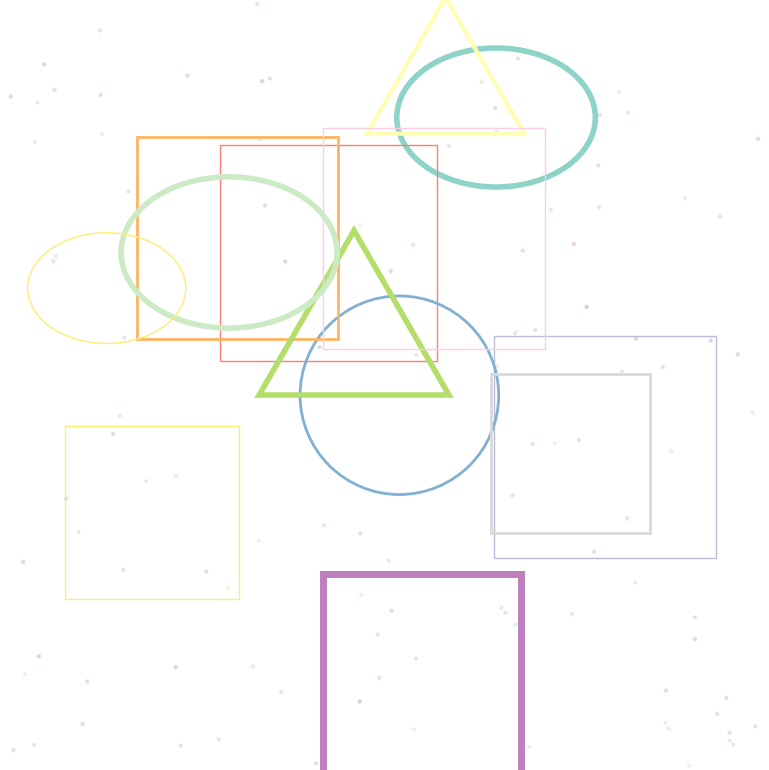[{"shape": "oval", "thickness": 2, "radius": 0.64, "center": [0.644, 0.847]}, {"shape": "triangle", "thickness": 1.5, "radius": 0.59, "center": [0.579, 0.885]}, {"shape": "square", "thickness": 0.5, "radius": 0.72, "center": [0.786, 0.42]}, {"shape": "square", "thickness": 0.5, "radius": 0.7, "center": [0.427, 0.671]}, {"shape": "circle", "thickness": 1, "radius": 0.64, "center": [0.519, 0.487]}, {"shape": "square", "thickness": 1, "radius": 0.65, "center": [0.309, 0.691]}, {"shape": "triangle", "thickness": 2, "radius": 0.71, "center": [0.46, 0.558]}, {"shape": "square", "thickness": 0.5, "radius": 0.72, "center": [0.564, 0.69]}, {"shape": "square", "thickness": 1, "radius": 0.52, "center": [0.741, 0.411]}, {"shape": "square", "thickness": 2.5, "radius": 0.64, "center": [0.548, 0.126]}, {"shape": "oval", "thickness": 2, "radius": 0.7, "center": [0.298, 0.672]}, {"shape": "square", "thickness": 0.5, "radius": 0.56, "center": [0.197, 0.334]}, {"shape": "oval", "thickness": 0.5, "radius": 0.51, "center": [0.139, 0.626]}]